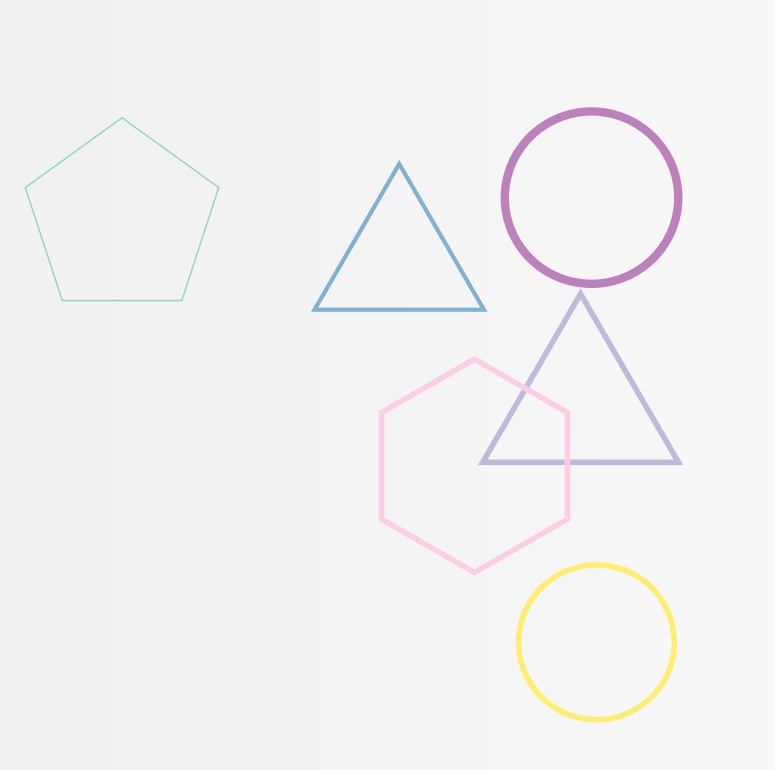[{"shape": "pentagon", "thickness": 0.5, "radius": 0.66, "center": [0.157, 0.716]}, {"shape": "triangle", "thickness": 2, "radius": 0.73, "center": [0.749, 0.473]}, {"shape": "triangle", "thickness": 1.5, "radius": 0.63, "center": [0.515, 0.661]}, {"shape": "hexagon", "thickness": 2, "radius": 0.69, "center": [0.612, 0.395]}, {"shape": "circle", "thickness": 3, "radius": 0.56, "center": [0.763, 0.743]}, {"shape": "circle", "thickness": 2, "radius": 0.5, "center": [0.77, 0.166]}]